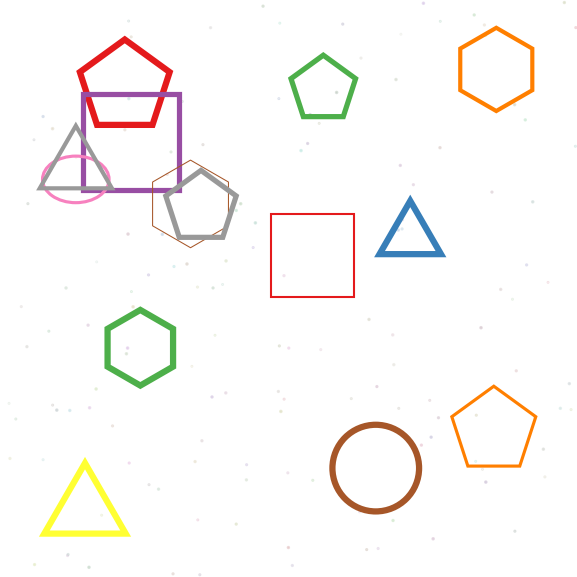[{"shape": "pentagon", "thickness": 3, "radius": 0.41, "center": [0.216, 0.849]}, {"shape": "square", "thickness": 1, "radius": 0.36, "center": [0.541, 0.556]}, {"shape": "triangle", "thickness": 3, "radius": 0.31, "center": [0.71, 0.59]}, {"shape": "pentagon", "thickness": 2.5, "radius": 0.29, "center": [0.56, 0.845]}, {"shape": "hexagon", "thickness": 3, "radius": 0.33, "center": [0.243, 0.397]}, {"shape": "square", "thickness": 2.5, "radius": 0.42, "center": [0.227, 0.753]}, {"shape": "hexagon", "thickness": 2, "radius": 0.36, "center": [0.859, 0.879]}, {"shape": "pentagon", "thickness": 1.5, "radius": 0.38, "center": [0.855, 0.254]}, {"shape": "triangle", "thickness": 3, "radius": 0.41, "center": [0.147, 0.116]}, {"shape": "hexagon", "thickness": 0.5, "radius": 0.38, "center": [0.33, 0.646]}, {"shape": "circle", "thickness": 3, "radius": 0.38, "center": [0.651, 0.189]}, {"shape": "oval", "thickness": 1.5, "radius": 0.29, "center": [0.131, 0.688]}, {"shape": "triangle", "thickness": 2, "radius": 0.36, "center": [0.131, 0.709]}, {"shape": "pentagon", "thickness": 2.5, "radius": 0.32, "center": [0.348, 0.64]}]